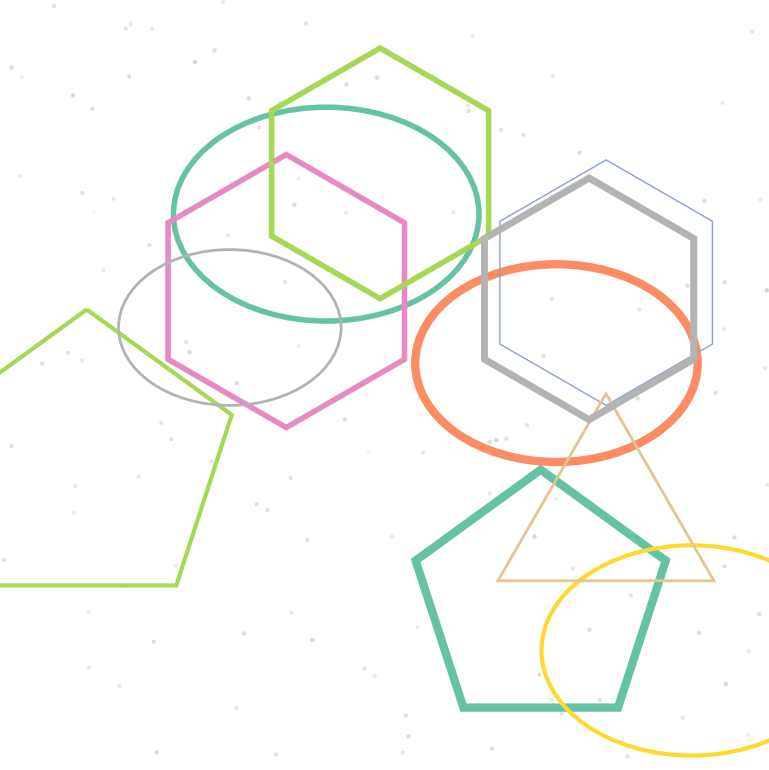[{"shape": "oval", "thickness": 2, "radius": 0.99, "center": [0.424, 0.722]}, {"shape": "pentagon", "thickness": 3, "radius": 0.85, "center": [0.702, 0.219]}, {"shape": "oval", "thickness": 3, "radius": 0.92, "center": [0.723, 0.528]}, {"shape": "hexagon", "thickness": 0.5, "radius": 0.8, "center": [0.787, 0.633]}, {"shape": "hexagon", "thickness": 2, "radius": 0.89, "center": [0.372, 0.622]}, {"shape": "pentagon", "thickness": 1.5, "radius": 0.99, "center": [0.113, 0.4]}, {"shape": "hexagon", "thickness": 2, "radius": 0.81, "center": [0.494, 0.775]}, {"shape": "oval", "thickness": 1.5, "radius": 0.98, "center": [0.898, 0.155]}, {"shape": "triangle", "thickness": 1, "radius": 0.81, "center": [0.787, 0.327]}, {"shape": "oval", "thickness": 1, "radius": 0.72, "center": [0.298, 0.575]}, {"shape": "hexagon", "thickness": 2.5, "radius": 0.78, "center": [0.765, 0.612]}]